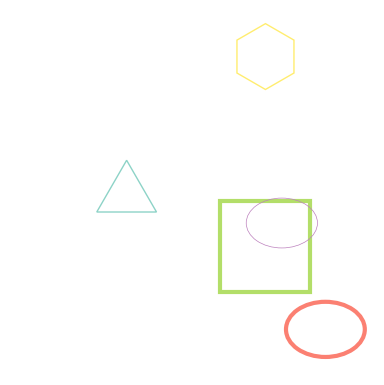[{"shape": "triangle", "thickness": 1, "radius": 0.45, "center": [0.329, 0.494]}, {"shape": "oval", "thickness": 3, "radius": 0.51, "center": [0.845, 0.144]}, {"shape": "square", "thickness": 3, "radius": 0.59, "center": [0.689, 0.36]}, {"shape": "oval", "thickness": 0.5, "radius": 0.46, "center": [0.732, 0.421]}, {"shape": "hexagon", "thickness": 1, "radius": 0.43, "center": [0.69, 0.853]}]